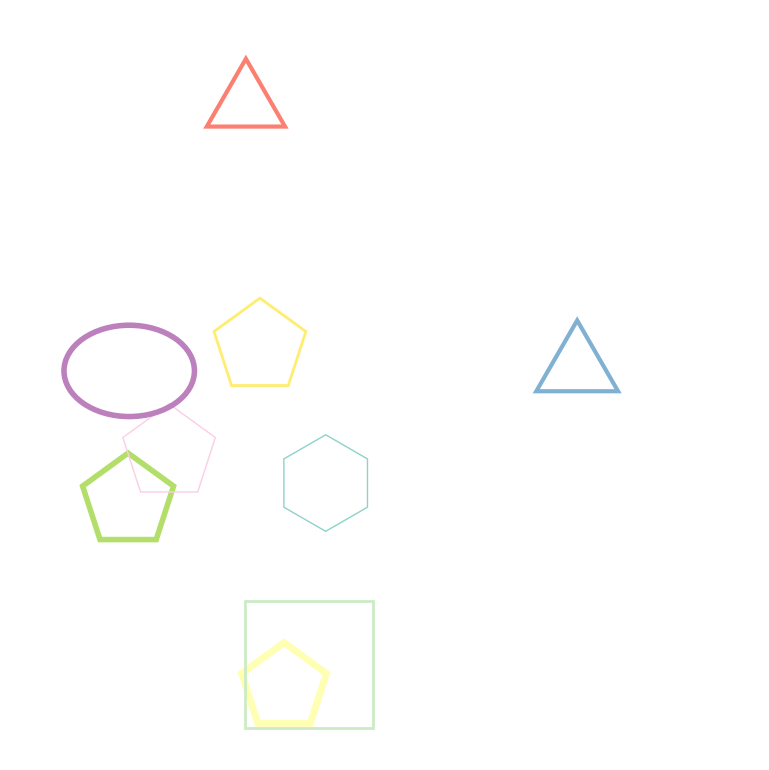[{"shape": "hexagon", "thickness": 0.5, "radius": 0.31, "center": [0.423, 0.373]}, {"shape": "pentagon", "thickness": 2.5, "radius": 0.29, "center": [0.369, 0.108]}, {"shape": "triangle", "thickness": 1.5, "radius": 0.29, "center": [0.319, 0.865]}, {"shape": "triangle", "thickness": 1.5, "radius": 0.31, "center": [0.75, 0.523]}, {"shape": "pentagon", "thickness": 2, "radius": 0.31, "center": [0.166, 0.349]}, {"shape": "pentagon", "thickness": 0.5, "radius": 0.32, "center": [0.22, 0.412]}, {"shape": "oval", "thickness": 2, "radius": 0.42, "center": [0.168, 0.518]}, {"shape": "square", "thickness": 1, "radius": 0.41, "center": [0.401, 0.137]}, {"shape": "pentagon", "thickness": 1, "radius": 0.31, "center": [0.338, 0.55]}]